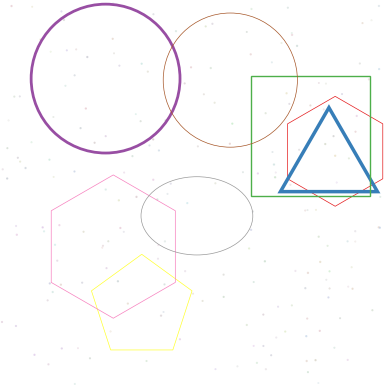[{"shape": "hexagon", "thickness": 0.5, "radius": 0.71, "center": [0.871, 0.607]}, {"shape": "triangle", "thickness": 2.5, "radius": 0.73, "center": [0.854, 0.575]}, {"shape": "square", "thickness": 1, "radius": 0.77, "center": [0.807, 0.647]}, {"shape": "circle", "thickness": 2, "radius": 0.97, "center": [0.274, 0.796]}, {"shape": "pentagon", "thickness": 0.5, "radius": 0.69, "center": [0.368, 0.202]}, {"shape": "circle", "thickness": 0.5, "radius": 0.87, "center": [0.598, 0.792]}, {"shape": "hexagon", "thickness": 0.5, "radius": 0.93, "center": [0.294, 0.36]}, {"shape": "oval", "thickness": 0.5, "radius": 0.73, "center": [0.511, 0.439]}]